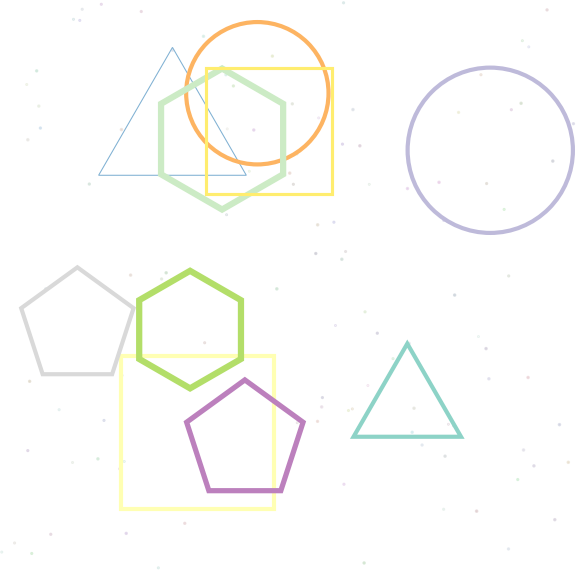[{"shape": "triangle", "thickness": 2, "radius": 0.54, "center": [0.705, 0.297]}, {"shape": "square", "thickness": 2, "radius": 0.66, "center": [0.341, 0.25]}, {"shape": "circle", "thickness": 2, "radius": 0.72, "center": [0.849, 0.739]}, {"shape": "triangle", "thickness": 0.5, "radius": 0.74, "center": [0.299, 0.769]}, {"shape": "circle", "thickness": 2, "radius": 0.62, "center": [0.446, 0.838]}, {"shape": "hexagon", "thickness": 3, "radius": 0.51, "center": [0.329, 0.428]}, {"shape": "pentagon", "thickness": 2, "radius": 0.51, "center": [0.134, 0.434]}, {"shape": "pentagon", "thickness": 2.5, "radius": 0.53, "center": [0.424, 0.235]}, {"shape": "hexagon", "thickness": 3, "radius": 0.61, "center": [0.385, 0.758]}, {"shape": "square", "thickness": 1.5, "radius": 0.54, "center": [0.465, 0.772]}]